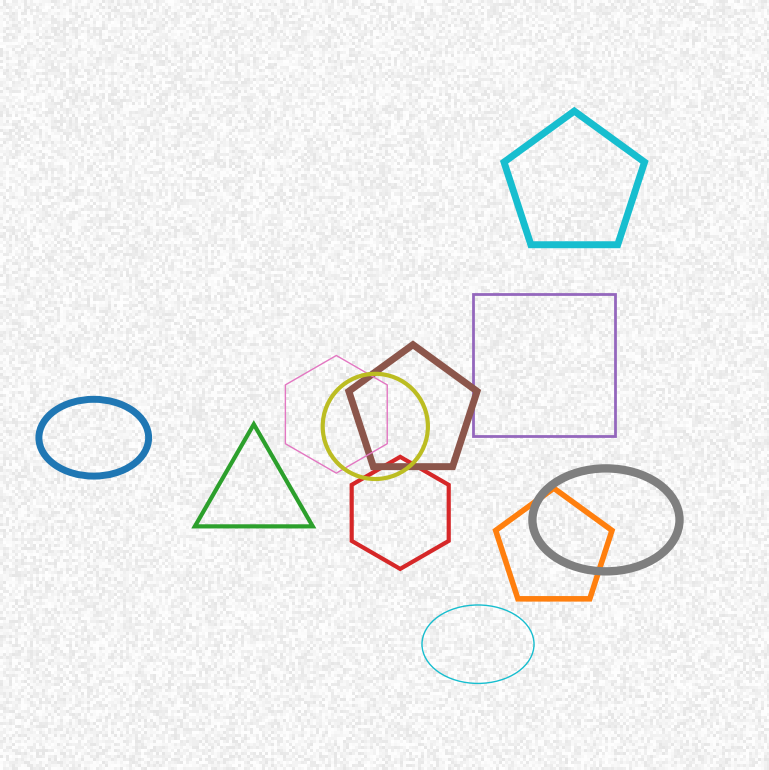[{"shape": "oval", "thickness": 2.5, "radius": 0.36, "center": [0.122, 0.432]}, {"shape": "pentagon", "thickness": 2, "radius": 0.4, "center": [0.719, 0.287]}, {"shape": "triangle", "thickness": 1.5, "radius": 0.44, "center": [0.33, 0.361]}, {"shape": "hexagon", "thickness": 1.5, "radius": 0.36, "center": [0.52, 0.334]}, {"shape": "square", "thickness": 1, "radius": 0.46, "center": [0.706, 0.526]}, {"shape": "pentagon", "thickness": 2.5, "radius": 0.44, "center": [0.536, 0.465]}, {"shape": "hexagon", "thickness": 0.5, "radius": 0.38, "center": [0.437, 0.462]}, {"shape": "oval", "thickness": 3, "radius": 0.48, "center": [0.787, 0.325]}, {"shape": "circle", "thickness": 1.5, "radius": 0.34, "center": [0.487, 0.446]}, {"shape": "pentagon", "thickness": 2.5, "radius": 0.48, "center": [0.746, 0.76]}, {"shape": "oval", "thickness": 0.5, "radius": 0.36, "center": [0.621, 0.163]}]